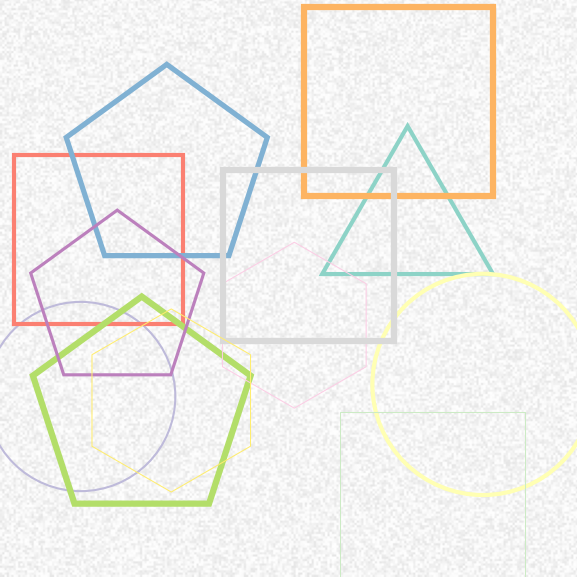[{"shape": "triangle", "thickness": 2, "radius": 0.85, "center": [0.706, 0.61]}, {"shape": "circle", "thickness": 2, "radius": 0.96, "center": [0.836, 0.333]}, {"shape": "circle", "thickness": 1, "radius": 0.82, "center": [0.14, 0.313]}, {"shape": "square", "thickness": 2, "radius": 0.73, "center": [0.171, 0.584]}, {"shape": "pentagon", "thickness": 2.5, "radius": 0.92, "center": [0.289, 0.705]}, {"shape": "square", "thickness": 3, "radius": 0.82, "center": [0.69, 0.823]}, {"shape": "pentagon", "thickness": 3, "radius": 0.99, "center": [0.245, 0.287]}, {"shape": "hexagon", "thickness": 0.5, "radius": 0.72, "center": [0.51, 0.436]}, {"shape": "square", "thickness": 3, "radius": 0.74, "center": [0.534, 0.557]}, {"shape": "pentagon", "thickness": 1.5, "radius": 0.79, "center": [0.203, 0.478]}, {"shape": "square", "thickness": 0.5, "radius": 0.8, "center": [0.749, 0.124]}, {"shape": "hexagon", "thickness": 0.5, "radius": 0.79, "center": [0.297, 0.306]}]